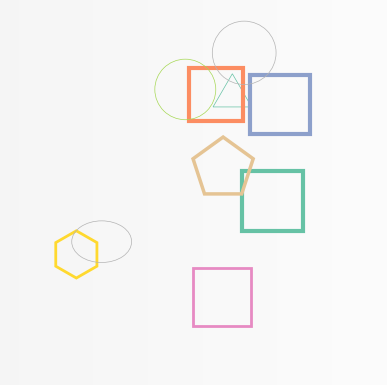[{"shape": "square", "thickness": 3, "radius": 0.39, "center": [0.702, 0.478]}, {"shape": "triangle", "thickness": 0.5, "radius": 0.29, "center": [0.6, 0.751]}, {"shape": "square", "thickness": 3, "radius": 0.35, "center": [0.558, 0.755]}, {"shape": "square", "thickness": 3, "radius": 0.38, "center": [0.723, 0.729]}, {"shape": "square", "thickness": 2, "radius": 0.38, "center": [0.573, 0.228]}, {"shape": "circle", "thickness": 0.5, "radius": 0.39, "center": [0.478, 0.768]}, {"shape": "hexagon", "thickness": 2, "radius": 0.31, "center": [0.197, 0.339]}, {"shape": "pentagon", "thickness": 2.5, "radius": 0.41, "center": [0.576, 0.562]}, {"shape": "oval", "thickness": 0.5, "radius": 0.39, "center": [0.262, 0.372]}, {"shape": "circle", "thickness": 0.5, "radius": 0.41, "center": [0.63, 0.863]}]